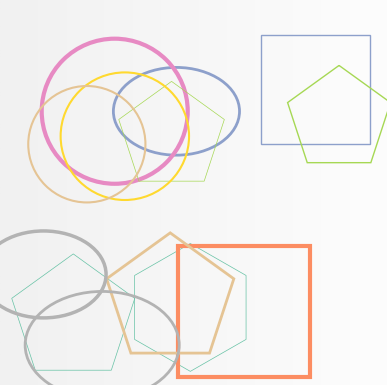[{"shape": "hexagon", "thickness": 0.5, "radius": 0.83, "center": [0.491, 0.201]}, {"shape": "pentagon", "thickness": 0.5, "radius": 0.83, "center": [0.189, 0.173]}, {"shape": "square", "thickness": 3, "radius": 0.85, "center": [0.631, 0.191]}, {"shape": "oval", "thickness": 2, "radius": 0.81, "center": [0.455, 0.711]}, {"shape": "square", "thickness": 1, "radius": 0.7, "center": [0.814, 0.767]}, {"shape": "circle", "thickness": 3, "radius": 0.94, "center": [0.296, 0.711]}, {"shape": "pentagon", "thickness": 1, "radius": 0.7, "center": [0.875, 0.69]}, {"shape": "pentagon", "thickness": 0.5, "radius": 0.72, "center": [0.443, 0.645]}, {"shape": "circle", "thickness": 1.5, "radius": 0.83, "center": [0.322, 0.646]}, {"shape": "pentagon", "thickness": 2, "radius": 0.86, "center": [0.439, 0.223]}, {"shape": "circle", "thickness": 1.5, "radius": 0.76, "center": [0.224, 0.625]}, {"shape": "oval", "thickness": 2, "radius": 0.99, "center": [0.264, 0.104]}, {"shape": "oval", "thickness": 2.5, "radius": 0.81, "center": [0.112, 0.287]}]